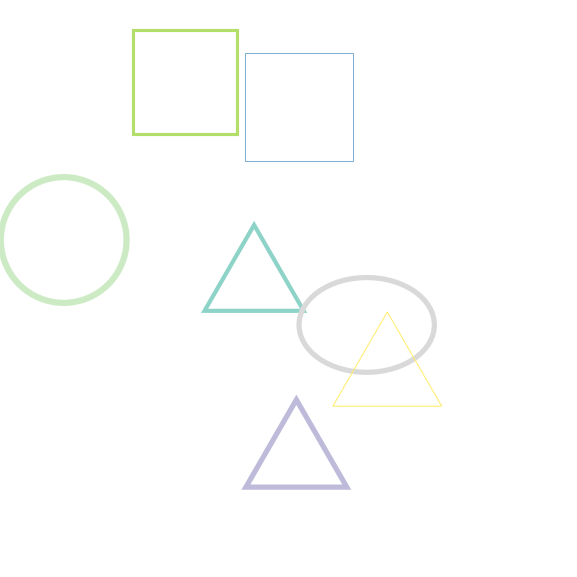[{"shape": "triangle", "thickness": 2, "radius": 0.5, "center": [0.44, 0.51]}, {"shape": "triangle", "thickness": 2.5, "radius": 0.5, "center": [0.513, 0.206]}, {"shape": "square", "thickness": 0.5, "radius": 0.47, "center": [0.518, 0.813]}, {"shape": "square", "thickness": 1.5, "radius": 0.45, "center": [0.321, 0.858]}, {"shape": "oval", "thickness": 2.5, "radius": 0.59, "center": [0.635, 0.437]}, {"shape": "circle", "thickness": 3, "radius": 0.54, "center": [0.11, 0.584]}, {"shape": "triangle", "thickness": 0.5, "radius": 0.54, "center": [0.671, 0.35]}]